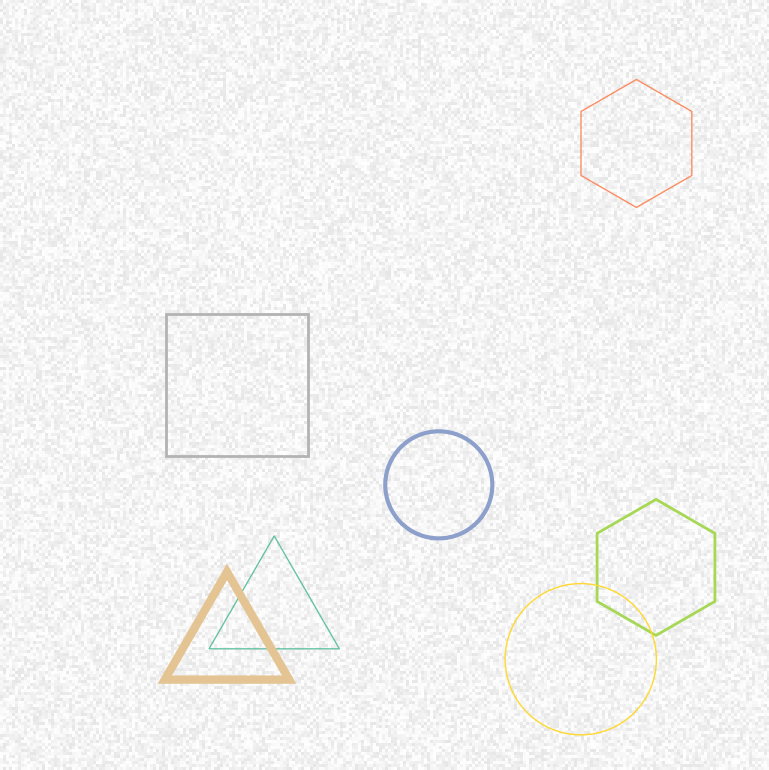[{"shape": "triangle", "thickness": 0.5, "radius": 0.49, "center": [0.356, 0.206]}, {"shape": "hexagon", "thickness": 0.5, "radius": 0.42, "center": [0.827, 0.814]}, {"shape": "circle", "thickness": 1.5, "radius": 0.35, "center": [0.57, 0.37]}, {"shape": "hexagon", "thickness": 1, "radius": 0.44, "center": [0.852, 0.263]}, {"shape": "circle", "thickness": 0.5, "radius": 0.49, "center": [0.754, 0.144]}, {"shape": "triangle", "thickness": 3, "radius": 0.47, "center": [0.295, 0.164]}, {"shape": "square", "thickness": 1, "radius": 0.46, "center": [0.308, 0.5]}]